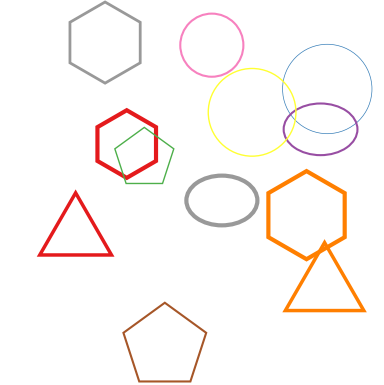[{"shape": "hexagon", "thickness": 3, "radius": 0.44, "center": [0.329, 0.626]}, {"shape": "triangle", "thickness": 2.5, "radius": 0.54, "center": [0.196, 0.391]}, {"shape": "circle", "thickness": 0.5, "radius": 0.58, "center": [0.85, 0.769]}, {"shape": "pentagon", "thickness": 1, "radius": 0.4, "center": [0.375, 0.589]}, {"shape": "oval", "thickness": 1.5, "radius": 0.48, "center": [0.833, 0.664]}, {"shape": "hexagon", "thickness": 3, "radius": 0.57, "center": [0.796, 0.441]}, {"shape": "triangle", "thickness": 2.5, "radius": 0.59, "center": [0.843, 0.252]}, {"shape": "circle", "thickness": 1, "radius": 0.57, "center": [0.655, 0.708]}, {"shape": "pentagon", "thickness": 1.5, "radius": 0.57, "center": [0.428, 0.101]}, {"shape": "circle", "thickness": 1.5, "radius": 0.41, "center": [0.55, 0.883]}, {"shape": "hexagon", "thickness": 2, "radius": 0.53, "center": [0.273, 0.889]}, {"shape": "oval", "thickness": 3, "radius": 0.46, "center": [0.576, 0.479]}]